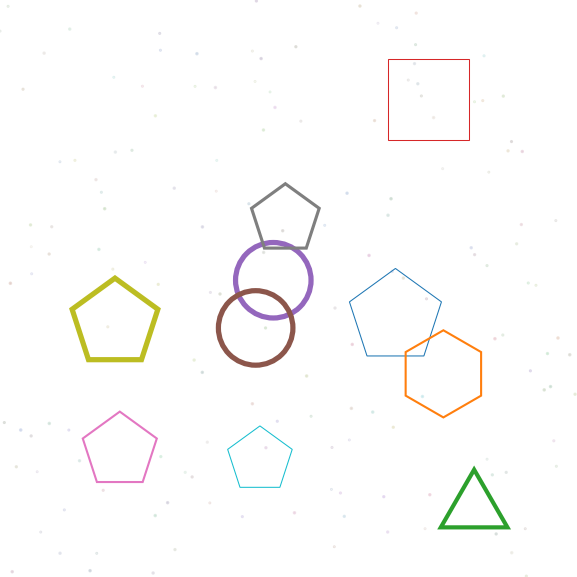[{"shape": "pentagon", "thickness": 0.5, "radius": 0.42, "center": [0.685, 0.451]}, {"shape": "hexagon", "thickness": 1, "radius": 0.38, "center": [0.768, 0.352]}, {"shape": "triangle", "thickness": 2, "radius": 0.33, "center": [0.821, 0.119]}, {"shape": "square", "thickness": 0.5, "radius": 0.35, "center": [0.742, 0.827]}, {"shape": "circle", "thickness": 2.5, "radius": 0.33, "center": [0.473, 0.514]}, {"shape": "circle", "thickness": 2.5, "radius": 0.32, "center": [0.443, 0.431]}, {"shape": "pentagon", "thickness": 1, "radius": 0.34, "center": [0.207, 0.219]}, {"shape": "pentagon", "thickness": 1.5, "radius": 0.31, "center": [0.494, 0.619]}, {"shape": "pentagon", "thickness": 2.5, "radius": 0.39, "center": [0.199, 0.439]}, {"shape": "pentagon", "thickness": 0.5, "radius": 0.29, "center": [0.45, 0.203]}]